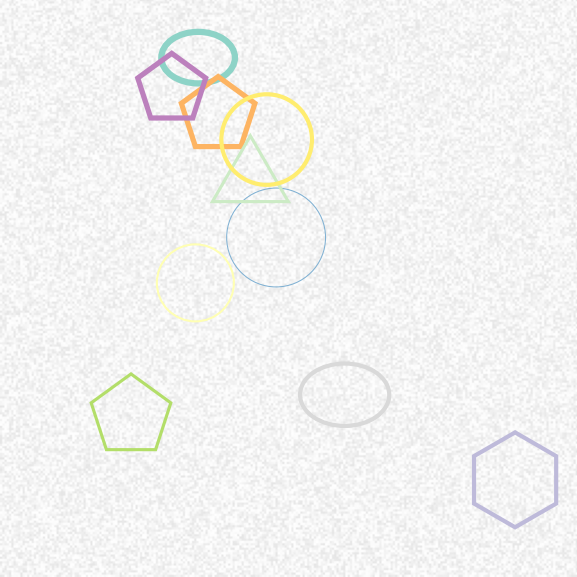[{"shape": "oval", "thickness": 3, "radius": 0.32, "center": [0.343, 0.899]}, {"shape": "circle", "thickness": 1, "radius": 0.33, "center": [0.338, 0.509]}, {"shape": "hexagon", "thickness": 2, "radius": 0.41, "center": [0.892, 0.168]}, {"shape": "circle", "thickness": 0.5, "radius": 0.43, "center": [0.478, 0.588]}, {"shape": "pentagon", "thickness": 2.5, "radius": 0.33, "center": [0.378, 0.799]}, {"shape": "pentagon", "thickness": 1.5, "radius": 0.36, "center": [0.227, 0.279]}, {"shape": "oval", "thickness": 2, "radius": 0.39, "center": [0.597, 0.316]}, {"shape": "pentagon", "thickness": 2.5, "radius": 0.31, "center": [0.297, 0.845]}, {"shape": "triangle", "thickness": 1.5, "radius": 0.38, "center": [0.434, 0.688]}, {"shape": "circle", "thickness": 2, "radius": 0.39, "center": [0.462, 0.757]}]